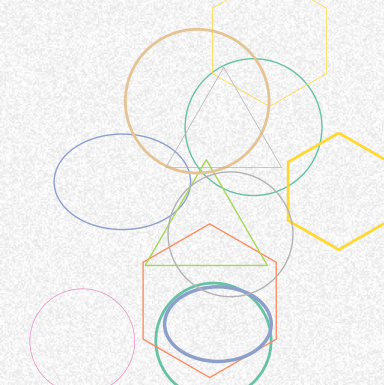[{"shape": "circle", "thickness": 1, "radius": 0.89, "center": [0.659, 0.67]}, {"shape": "circle", "thickness": 2, "radius": 0.75, "center": [0.554, 0.115]}, {"shape": "hexagon", "thickness": 1, "radius": 1.0, "center": [0.545, 0.219]}, {"shape": "oval", "thickness": 2.5, "radius": 0.69, "center": [0.566, 0.158]}, {"shape": "oval", "thickness": 1, "radius": 0.89, "center": [0.318, 0.528]}, {"shape": "circle", "thickness": 0.5, "radius": 0.68, "center": [0.214, 0.114]}, {"shape": "triangle", "thickness": 1, "radius": 0.92, "center": [0.536, 0.402]}, {"shape": "hexagon", "thickness": 0.5, "radius": 0.85, "center": [0.7, 0.894]}, {"shape": "hexagon", "thickness": 2, "radius": 0.76, "center": [0.88, 0.503]}, {"shape": "circle", "thickness": 2, "radius": 0.93, "center": [0.512, 0.737]}, {"shape": "triangle", "thickness": 0.5, "radius": 0.87, "center": [0.581, 0.652]}, {"shape": "circle", "thickness": 1, "radius": 0.81, "center": [0.599, 0.391]}]